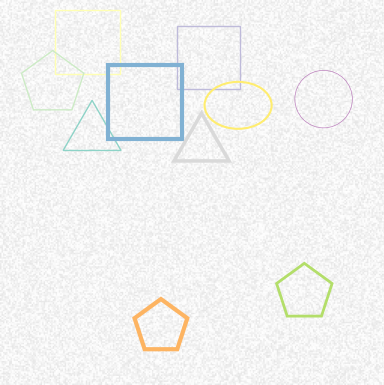[{"shape": "triangle", "thickness": 1, "radius": 0.43, "center": [0.239, 0.653]}, {"shape": "square", "thickness": 1, "radius": 0.42, "center": [0.228, 0.89]}, {"shape": "square", "thickness": 1, "radius": 0.41, "center": [0.542, 0.85]}, {"shape": "square", "thickness": 3, "radius": 0.48, "center": [0.376, 0.734]}, {"shape": "pentagon", "thickness": 3, "radius": 0.36, "center": [0.418, 0.151]}, {"shape": "pentagon", "thickness": 2, "radius": 0.38, "center": [0.791, 0.24]}, {"shape": "triangle", "thickness": 2.5, "radius": 0.41, "center": [0.524, 0.623]}, {"shape": "circle", "thickness": 0.5, "radius": 0.37, "center": [0.841, 0.743]}, {"shape": "pentagon", "thickness": 1, "radius": 0.43, "center": [0.137, 0.784]}, {"shape": "oval", "thickness": 1.5, "radius": 0.44, "center": [0.618, 0.726]}]